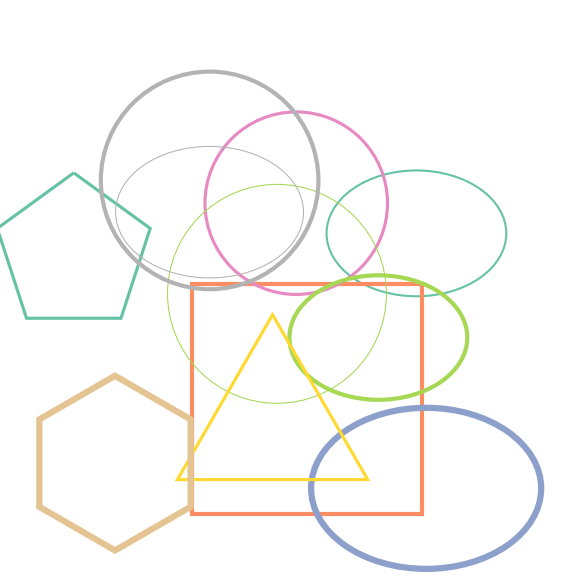[{"shape": "pentagon", "thickness": 1.5, "radius": 0.7, "center": [0.128, 0.561]}, {"shape": "oval", "thickness": 1, "radius": 0.78, "center": [0.721, 0.595]}, {"shape": "square", "thickness": 2, "radius": 0.99, "center": [0.532, 0.308]}, {"shape": "oval", "thickness": 3, "radius": 1.0, "center": [0.738, 0.154]}, {"shape": "circle", "thickness": 1.5, "radius": 0.79, "center": [0.513, 0.647]}, {"shape": "circle", "thickness": 0.5, "radius": 0.95, "center": [0.48, 0.49]}, {"shape": "oval", "thickness": 2, "radius": 0.77, "center": [0.655, 0.415]}, {"shape": "triangle", "thickness": 1.5, "radius": 0.95, "center": [0.472, 0.264]}, {"shape": "hexagon", "thickness": 3, "radius": 0.76, "center": [0.199, 0.197]}, {"shape": "circle", "thickness": 2, "radius": 0.94, "center": [0.363, 0.687]}, {"shape": "oval", "thickness": 0.5, "radius": 0.81, "center": [0.363, 0.632]}]